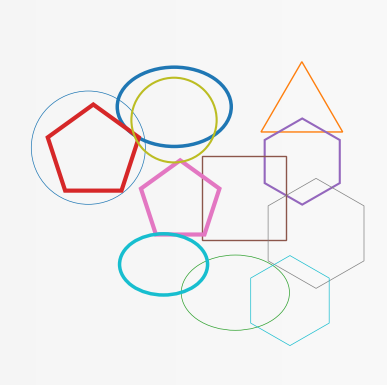[{"shape": "circle", "thickness": 0.5, "radius": 0.74, "center": [0.228, 0.616]}, {"shape": "oval", "thickness": 2.5, "radius": 0.74, "center": [0.45, 0.723]}, {"shape": "triangle", "thickness": 1, "radius": 0.61, "center": [0.779, 0.718]}, {"shape": "oval", "thickness": 0.5, "radius": 0.7, "center": [0.607, 0.24]}, {"shape": "pentagon", "thickness": 3, "radius": 0.62, "center": [0.241, 0.605]}, {"shape": "hexagon", "thickness": 1.5, "radius": 0.56, "center": [0.78, 0.58]}, {"shape": "square", "thickness": 1, "radius": 0.55, "center": [0.629, 0.486]}, {"shape": "pentagon", "thickness": 3, "radius": 0.53, "center": [0.465, 0.477]}, {"shape": "hexagon", "thickness": 0.5, "radius": 0.71, "center": [0.816, 0.394]}, {"shape": "circle", "thickness": 1.5, "radius": 0.55, "center": [0.449, 0.688]}, {"shape": "oval", "thickness": 2.5, "radius": 0.57, "center": [0.422, 0.313]}, {"shape": "hexagon", "thickness": 0.5, "radius": 0.58, "center": [0.748, 0.219]}]